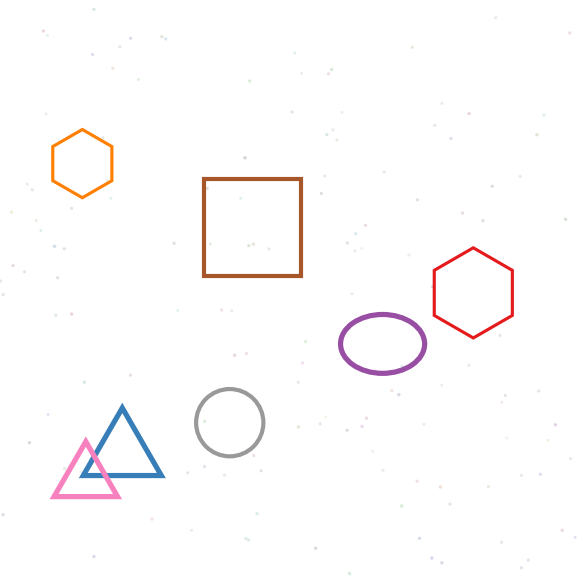[{"shape": "hexagon", "thickness": 1.5, "radius": 0.39, "center": [0.82, 0.492]}, {"shape": "triangle", "thickness": 2.5, "radius": 0.39, "center": [0.212, 0.215]}, {"shape": "oval", "thickness": 2.5, "radius": 0.36, "center": [0.662, 0.404]}, {"shape": "hexagon", "thickness": 1.5, "radius": 0.3, "center": [0.143, 0.716]}, {"shape": "square", "thickness": 2, "radius": 0.42, "center": [0.436, 0.605]}, {"shape": "triangle", "thickness": 2.5, "radius": 0.32, "center": [0.149, 0.171]}, {"shape": "circle", "thickness": 2, "radius": 0.29, "center": [0.398, 0.267]}]